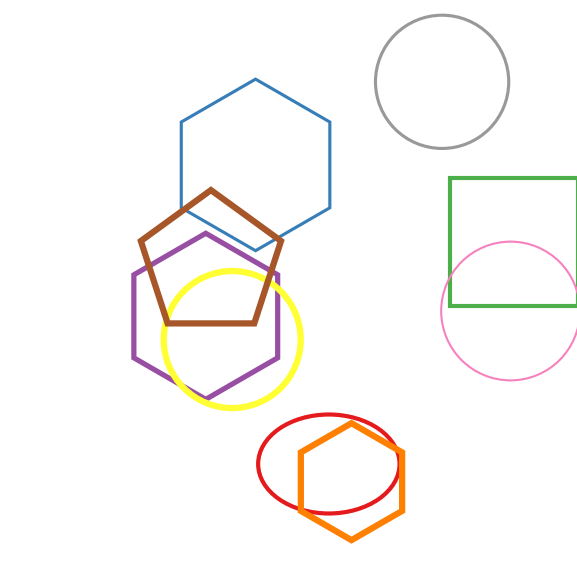[{"shape": "oval", "thickness": 2, "radius": 0.61, "center": [0.569, 0.196]}, {"shape": "hexagon", "thickness": 1.5, "radius": 0.74, "center": [0.443, 0.714]}, {"shape": "square", "thickness": 2, "radius": 0.55, "center": [0.89, 0.58]}, {"shape": "hexagon", "thickness": 2.5, "radius": 0.72, "center": [0.356, 0.451]}, {"shape": "hexagon", "thickness": 3, "radius": 0.51, "center": [0.609, 0.165]}, {"shape": "circle", "thickness": 3, "radius": 0.59, "center": [0.402, 0.411]}, {"shape": "pentagon", "thickness": 3, "radius": 0.64, "center": [0.365, 0.542]}, {"shape": "circle", "thickness": 1, "radius": 0.6, "center": [0.884, 0.461]}, {"shape": "circle", "thickness": 1.5, "radius": 0.58, "center": [0.766, 0.857]}]